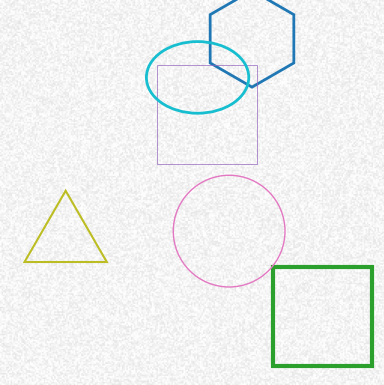[{"shape": "hexagon", "thickness": 2, "radius": 0.63, "center": [0.655, 0.899]}, {"shape": "square", "thickness": 3, "radius": 0.64, "center": [0.837, 0.177]}, {"shape": "square", "thickness": 0.5, "radius": 0.65, "center": [0.538, 0.703]}, {"shape": "circle", "thickness": 1, "radius": 0.73, "center": [0.595, 0.4]}, {"shape": "triangle", "thickness": 1.5, "radius": 0.62, "center": [0.171, 0.381]}, {"shape": "oval", "thickness": 2, "radius": 0.66, "center": [0.513, 0.799]}]